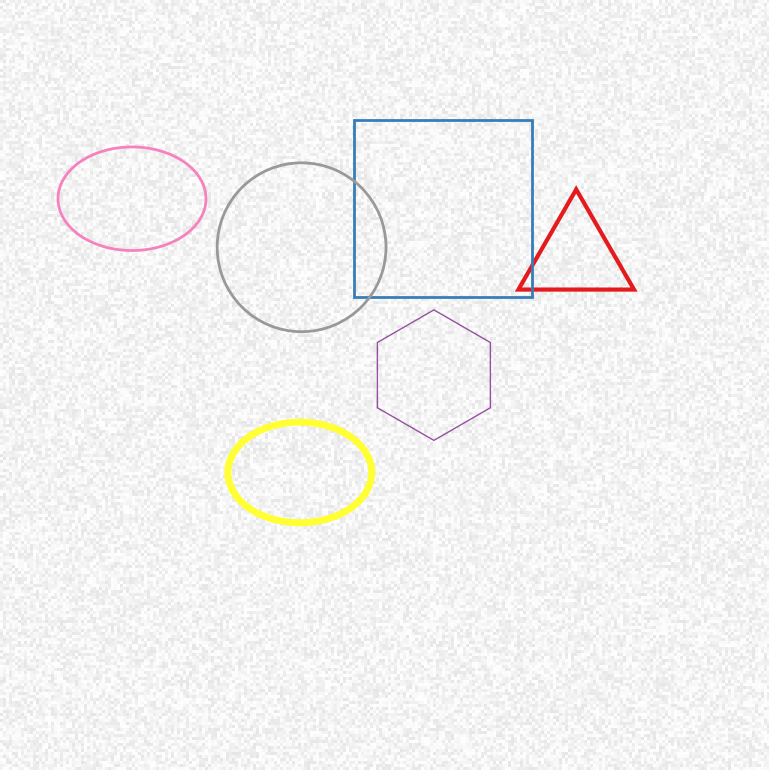[{"shape": "triangle", "thickness": 1.5, "radius": 0.43, "center": [0.748, 0.667]}, {"shape": "square", "thickness": 1, "radius": 0.58, "center": [0.575, 0.729]}, {"shape": "hexagon", "thickness": 0.5, "radius": 0.42, "center": [0.563, 0.513]}, {"shape": "oval", "thickness": 2.5, "radius": 0.47, "center": [0.389, 0.386]}, {"shape": "oval", "thickness": 1, "radius": 0.48, "center": [0.171, 0.742]}, {"shape": "circle", "thickness": 1, "radius": 0.55, "center": [0.392, 0.679]}]